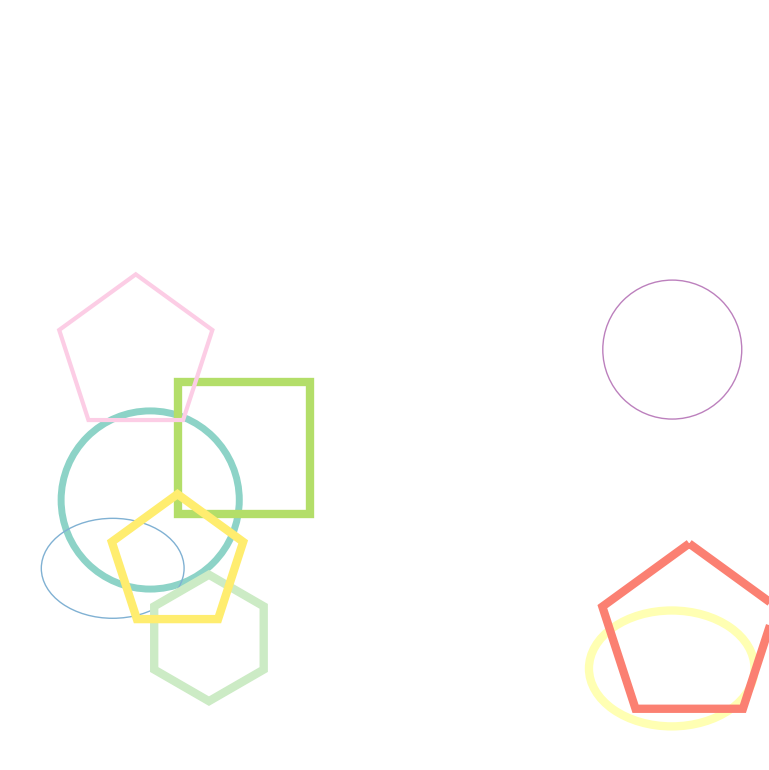[{"shape": "circle", "thickness": 2.5, "radius": 0.58, "center": [0.195, 0.351]}, {"shape": "oval", "thickness": 3, "radius": 0.54, "center": [0.872, 0.132]}, {"shape": "pentagon", "thickness": 3, "radius": 0.59, "center": [0.895, 0.175]}, {"shape": "oval", "thickness": 0.5, "radius": 0.46, "center": [0.146, 0.262]}, {"shape": "square", "thickness": 3, "radius": 0.43, "center": [0.317, 0.418]}, {"shape": "pentagon", "thickness": 1.5, "radius": 0.52, "center": [0.176, 0.539]}, {"shape": "circle", "thickness": 0.5, "radius": 0.45, "center": [0.873, 0.546]}, {"shape": "hexagon", "thickness": 3, "radius": 0.41, "center": [0.271, 0.172]}, {"shape": "pentagon", "thickness": 3, "radius": 0.45, "center": [0.23, 0.269]}]